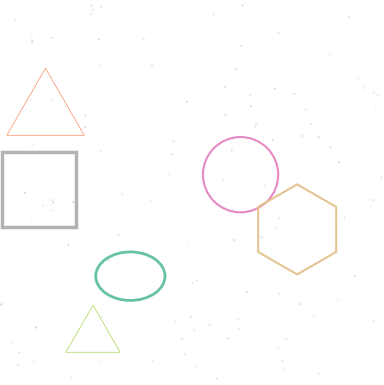[{"shape": "oval", "thickness": 2, "radius": 0.45, "center": [0.339, 0.283]}, {"shape": "triangle", "thickness": 0.5, "radius": 0.58, "center": [0.118, 0.707]}, {"shape": "circle", "thickness": 1.5, "radius": 0.49, "center": [0.625, 0.546]}, {"shape": "triangle", "thickness": 0.5, "radius": 0.41, "center": [0.242, 0.126]}, {"shape": "hexagon", "thickness": 1.5, "radius": 0.58, "center": [0.772, 0.404]}, {"shape": "square", "thickness": 2.5, "radius": 0.48, "center": [0.101, 0.508]}]